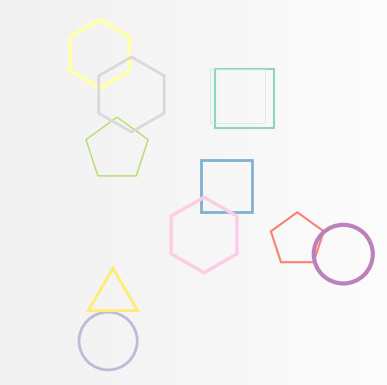[{"shape": "square", "thickness": 1.5, "radius": 0.38, "center": [0.631, 0.744]}, {"shape": "hexagon", "thickness": 3, "radius": 0.44, "center": [0.258, 0.86]}, {"shape": "circle", "thickness": 2, "radius": 0.38, "center": [0.279, 0.114]}, {"shape": "pentagon", "thickness": 1.5, "radius": 0.36, "center": [0.767, 0.377]}, {"shape": "square", "thickness": 2, "radius": 0.34, "center": [0.584, 0.518]}, {"shape": "pentagon", "thickness": 1, "radius": 0.42, "center": [0.302, 0.611]}, {"shape": "hexagon", "thickness": 2.5, "radius": 0.49, "center": [0.527, 0.39]}, {"shape": "hexagon", "thickness": 2, "radius": 0.49, "center": [0.339, 0.755]}, {"shape": "circle", "thickness": 3, "radius": 0.38, "center": [0.886, 0.34]}, {"shape": "square", "thickness": 0.5, "radius": 0.35, "center": [0.612, 0.751]}, {"shape": "triangle", "thickness": 2, "radius": 0.37, "center": [0.291, 0.23]}]